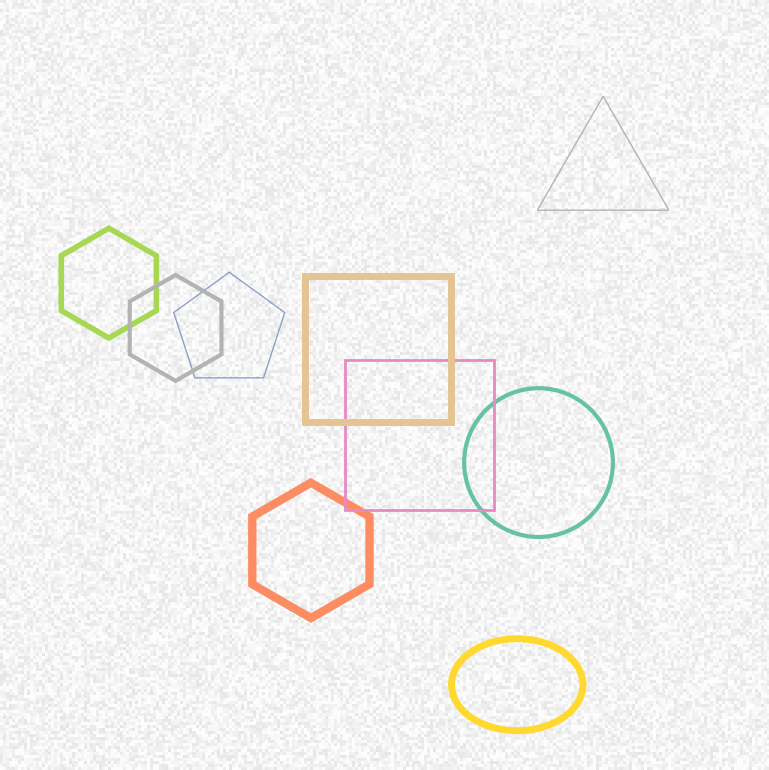[{"shape": "circle", "thickness": 1.5, "radius": 0.48, "center": [0.699, 0.399]}, {"shape": "hexagon", "thickness": 3, "radius": 0.44, "center": [0.404, 0.285]}, {"shape": "pentagon", "thickness": 0.5, "radius": 0.38, "center": [0.298, 0.571]}, {"shape": "square", "thickness": 1, "radius": 0.49, "center": [0.545, 0.435]}, {"shape": "hexagon", "thickness": 2, "radius": 0.36, "center": [0.141, 0.632]}, {"shape": "oval", "thickness": 2.5, "radius": 0.43, "center": [0.672, 0.111]}, {"shape": "square", "thickness": 2.5, "radius": 0.47, "center": [0.49, 0.547]}, {"shape": "triangle", "thickness": 0.5, "radius": 0.49, "center": [0.783, 0.776]}, {"shape": "hexagon", "thickness": 1.5, "radius": 0.34, "center": [0.228, 0.574]}]